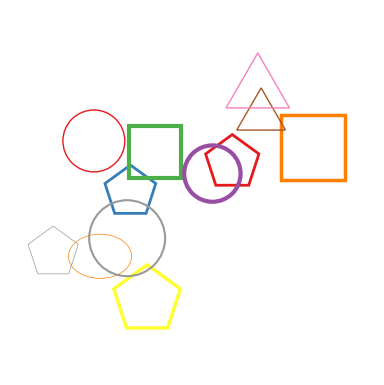[{"shape": "circle", "thickness": 1, "radius": 0.4, "center": [0.244, 0.634]}, {"shape": "pentagon", "thickness": 2, "radius": 0.36, "center": [0.603, 0.578]}, {"shape": "pentagon", "thickness": 2, "radius": 0.35, "center": [0.339, 0.502]}, {"shape": "square", "thickness": 3, "radius": 0.34, "center": [0.402, 0.606]}, {"shape": "circle", "thickness": 3, "radius": 0.37, "center": [0.552, 0.549]}, {"shape": "square", "thickness": 2.5, "radius": 0.42, "center": [0.813, 0.616]}, {"shape": "oval", "thickness": 0.5, "radius": 0.41, "center": [0.26, 0.334]}, {"shape": "pentagon", "thickness": 2.5, "radius": 0.45, "center": [0.382, 0.222]}, {"shape": "triangle", "thickness": 1, "radius": 0.37, "center": [0.678, 0.699]}, {"shape": "triangle", "thickness": 1, "radius": 0.48, "center": [0.67, 0.767]}, {"shape": "pentagon", "thickness": 0.5, "radius": 0.34, "center": [0.138, 0.344]}, {"shape": "circle", "thickness": 1.5, "radius": 0.49, "center": [0.33, 0.381]}]